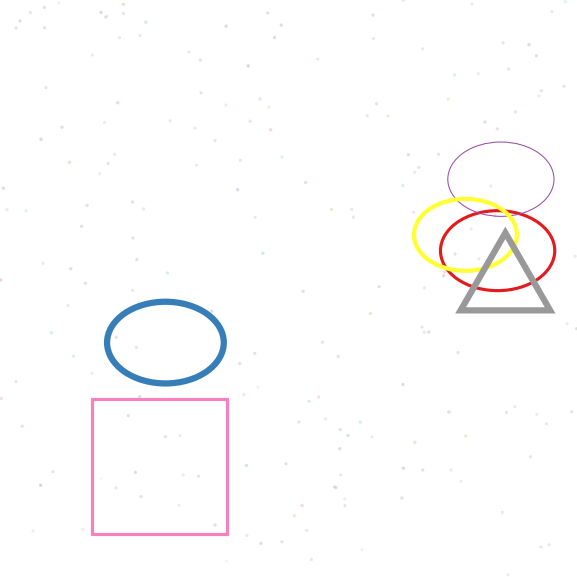[{"shape": "oval", "thickness": 1.5, "radius": 0.49, "center": [0.862, 0.565]}, {"shape": "oval", "thickness": 3, "radius": 0.51, "center": [0.286, 0.406]}, {"shape": "oval", "thickness": 0.5, "radius": 0.46, "center": [0.867, 0.689]}, {"shape": "oval", "thickness": 2, "radius": 0.45, "center": [0.806, 0.592]}, {"shape": "square", "thickness": 1.5, "radius": 0.58, "center": [0.277, 0.191]}, {"shape": "triangle", "thickness": 3, "radius": 0.45, "center": [0.875, 0.506]}]